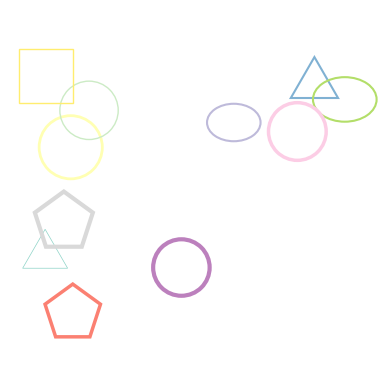[{"shape": "triangle", "thickness": 0.5, "radius": 0.34, "center": [0.117, 0.337]}, {"shape": "circle", "thickness": 2, "radius": 0.41, "center": [0.184, 0.617]}, {"shape": "oval", "thickness": 1.5, "radius": 0.35, "center": [0.607, 0.682]}, {"shape": "pentagon", "thickness": 2.5, "radius": 0.38, "center": [0.189, 0.186]}, {"shape": "triangle", "thickness": 1.5, "radius": 0.35, "center": [0.817, 0.781]}, {"shape": "oval", "thickness": 1.5, "radius": 0.41, "center": [0.896, 0.742]}, {"shape": "circle", "thickness": 2.5, "radius": 0.37, "center": [0.772, 0.658]}, {"shape": "pentagon", "thickness": 3, "radius": 0.4, "center": [0.166, 0.423]}, {"shape": "circle", "thickness": 3, "radius": 0.37, "center": [0.471, 0.305]}, {"shape": "circle", "thickness": 1, "radius": 0.38, "center": [0.231, 0.713]}, {"shape": "square", "thickness": 1, "radius": 0.35, "center": [0.119, 0.802]}]